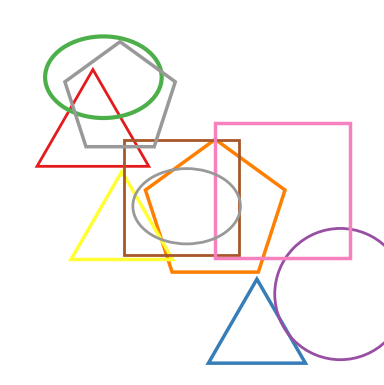[{"shape": "triangle", "thickness": 2, "radius": 0.84, "center": [0.241, 0.652]}, {"shape": "triangle", "thickness": 2.5, "radius": 0.73, "center": [0.667, 0.129]}, {"shape": "oval", "thickness": 3, "radius": 0.76, "center": [0.269, 0.799]}, {"shape": "circle", "thickness": 2, "radius": 0.85, "center": [0.884, 0.236]}, {"shape": "pentagon", "thickness": 2.5, "radius": 0.95, "center": [0.559, 0.447]}, {"shape": "triangle", "thickness": 2.5, "radius": 0.76, "center": [0.316, 0.402]}, {"shape": "square", "thickness": 2, "radius": 0.75, "center": [0.472, 0.486]}, {"shape": "square", "thickness": 2.5, "radius": 0.88, "center": [0.734, 0.505]}, {"shape": "pentagon", "thickness": 2.5, "radius": 0.75, "center": [0.312, 0.741]}, {"shape": "oval", "thickness": 2, "radius": 0.7, "center": [0.485, 0.464]}]